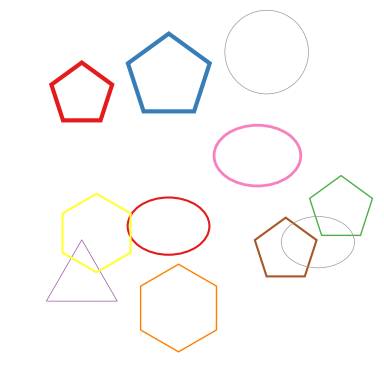[{"shape": "oval", "thickness": 1.5, "radius": 0.53, "center": [0.438, 0.413]}, {"shape": "pentagon", "thickness": 3, "radius": 0.41, "center": [0.212, 0.755]}, {"shape": "pentagon", "thickness": 3, "radius": 0.56, "center": [0.438, 0.801]}, {"shape": "pentagon", "thickness": 1, "radius": 0.43, "center": [0.886, 0.458]}, {"shape": "triangle", "thickness": 0.5, "radius": 0.53, "center": [0.212, 0.271]}, {"shape": "hexagon", "thickness": 1, "radius": 0.57, "center": [0.464, 0.2]}, {"shape": "hexagon", "thickness": 1.5, "radius": 0.51, "center": [0.251, 0.395]}, {"shape": "pentagon", "thickness": 1.5, "radius": 0.42, "center": [0.742, 0.35]}, {"shape": "oval", "thickness": 2, "radius": 0.56, "center": [0.669, 0.596]}, {"shape": "circle", "thickness": 0.5, "radius": 0.54, "center": [0.693, 0.865]}, {"shape": "oval", "thickness": 0.5, "radius": 0.48, "center": [0.826, 0.371]}]